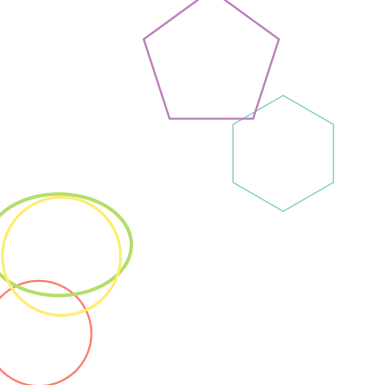[{"shape": "hexagon", "thickness": 1, "radius": 0.75, "center": [0.736, 0.602]}, {"shape": "circle", "thickness": 1.5, "radius": 0.68, "center": [0.101, 0.134]}, {"shape": "oval", "thickness": 2.5, "radius": 0.94, "center": [0.153, 0.364]}, {"shape": "pentagon", "thickness": 1.5, "radius": 0.92, "center": [0.549, 0.841]}, {"shape": "circle", "thickness": 2, "radius": 0.77, "center": [0.16, 0.334]}]